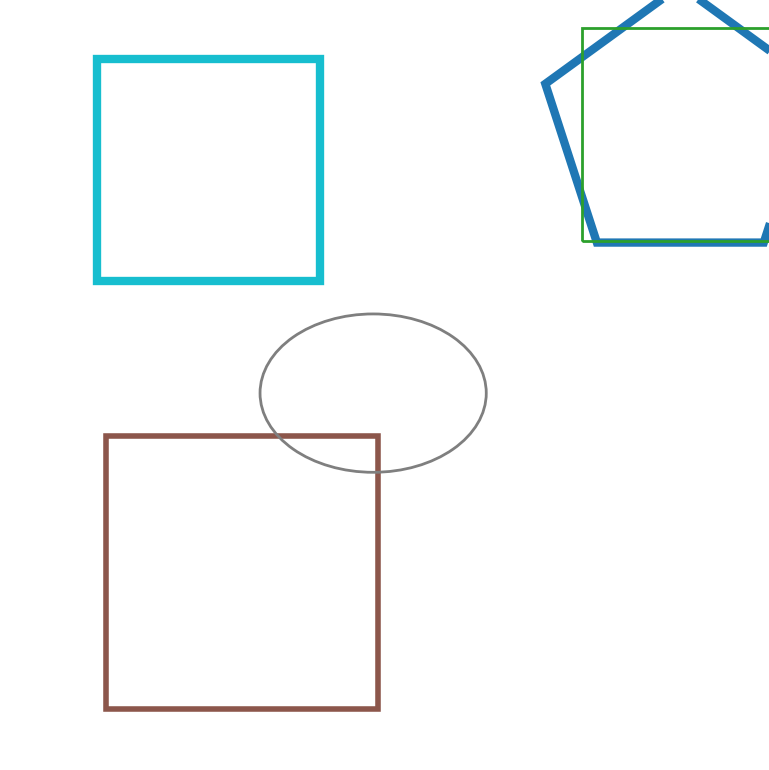[{"shape": "pentagon", "thickness": 3, "radius": 0.92, "center": [0.884, 0.834]}, {"shape": "square", "thickness": 1, "radius": 0.69, "center": [0.894, 0.825]}, {"shape": "square", "thickness": 2, "radius": 0.88, "center": [0.314, 0.257]}, {"shape": "oval", "thickness": 1, "radius": 0.73, "center": [0.485, 0.489]}, {"shape": "square", "thickness": 3, "radius": 0.72, "center": [0.271, 0.779]}]